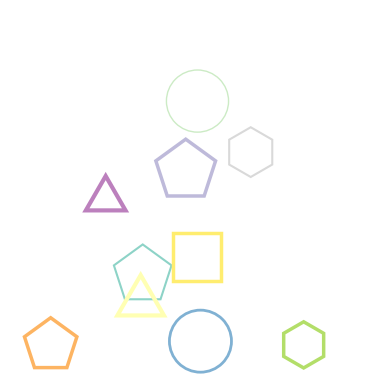[{"shape": "pentagon", "thickness": 1.5, "radius": 0.39, "center": [0.371, 0.286]}, {"shape": "triangle", "thickness": 3, "radius": 0.35, "center": [0.365, 0.216]}, {"shape": "pentagon", "thickness": 2.5, "radius": 0.41, "center": [0.482, 0.557]}, {"shape": "circle", "thickness": 2, "radius": 0.4, "center": [0.521, 0.114]}, {"shape": "pentagon", "thickness": 2.5, "radius": 0.36, "center": [0.132, 0.103]}, {"shape": "hexagon", "thickness": 2.5, "radius": 0.3, "center": [0.789, 0.104]}, {"shape": "hexagon", "thickness": 1.5, "radius": 0.32, "center": [0.651, 0.605]}, {"shape": "triangle", "thickness": 3, "radius": 0.3, "center": [0.275, 0.483]}, {"shape": "circle", "thickness": 1, "radius": 0.4, "center": [0.513, 0.737]}, {"shape": "square", "thickness": 2.5, "radius": 0.31, "center": [0.511, 0.332]}]